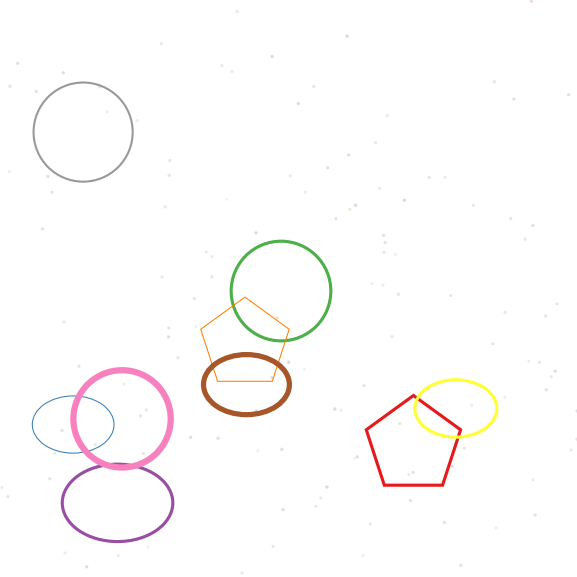[{"shape": "pentagon", "thickness": 1.5, "radius": 0.43, "center": [0.716, 0.228]}, {"shape": "oval", "thickness": 0.5, "radius": 0.35, "center": [0.127, 0.264]}, {"shape": "circle", "thickness": 1.5, "radius": 0.43, "center": [0.487, 0.495]}, {"shape": "oval", "thickness": 1.5, "radius": 0.48, "center": [0.204, 0.128]}, {"shape": "pentagon", "thickness": 0.5, "radius": 0.4, "center": [0.424, 0.404]}, {"shape": "oval", "thickness": 1.5, "radius": 0.35, "center": [0.789, 0.292]}, {"shape": "oval", "thickness": 2.5, "radius": 0.37, "center": [0.427, 0.333]}, {"shape": "circle", "thickness": 3, "radius": 0.42, "center": [0.211, 0.274]}, {"shape": "circle", "thickness": 1, "radius": 0.43, "center": [0.144, 0.77]}]